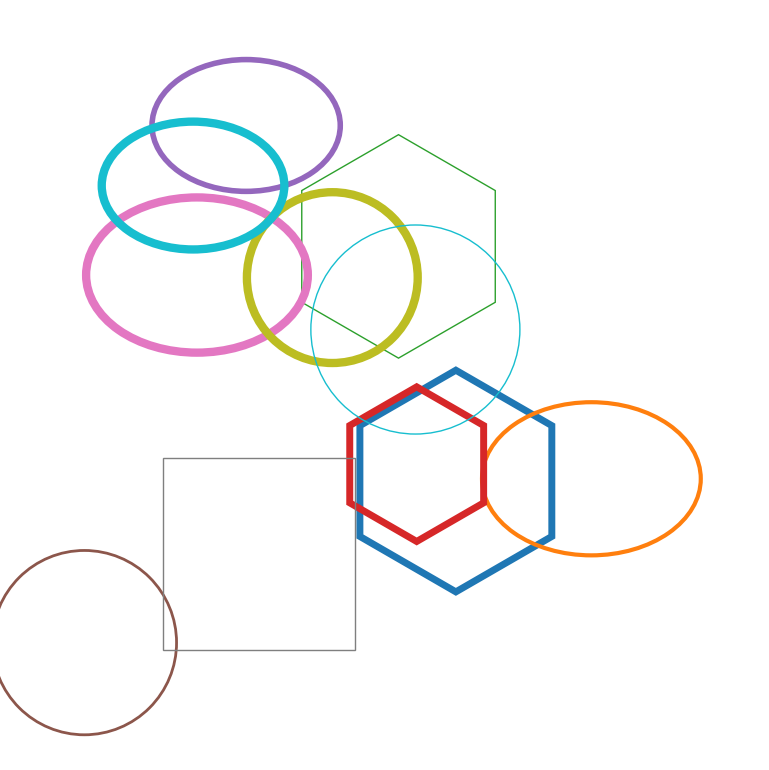[{"shape": "hexagon", "thickness": 2.5, "radius": 0.72, "center": [0.592, 0.375]}, {"shape": "oval", "thickness": 1.5, "radius": 0.71, "center": [0.768, 0.378]}, {"shape": "hexagon", "thickness": 0.5, "radius": 0.73, "center": [0.518, 0.68]}, {"shape": "hexagon", "thickness": 2.5, "radius": 0.5, "center": [0.541, 0.397]}, {"shape": "oval", "thickness": 2, "radius": 0.61, "center": [0.32, 0.837]}, {"shape": "circle", "thickness": 1, "radius": 0.6, "center": [0.11, 0.165]}, {"shape": "oval", "thickness": 3, "radius": 0.72, "center": [0.256, 0.643]}, {"shape": "square", "thickness": 0.5, "radius": 0.62, "center": [0.336, 0.281]}, {"shape": "circle", "thickness": 3, "radius": 0.55, "center": [0.432, 0.639]}, {"shape": "oval", "thickness": 3, "radius": 0.59, "center": [0.251, 0.759]}, {"shape": "circle", "thickness": 0.5, "radius": 0.68, "center": [0.539, 0.572]}]